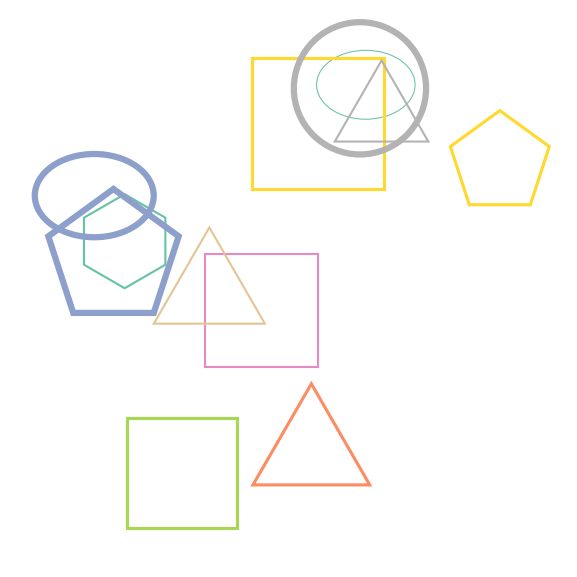[{"shape": "oval", "thickness": 0.5, "radius": 0.43, "center": [0.633, 0.852]}, {"shape": "hexagon", "thickness": 1, "radius": 0.41, "center": [0.216, 0.581]}, {"shape": "triangle", "thickness": 1.5, "radius": 0.58, "center": [0.539, 0.218]}, {"shape": "oval", "thickness": 3, "radius": 0.51, "center": [0.163, 0.66]}, {"shape": "pentagon", "thickness": 3, "radius": 0.59, "center": [0.197, 0.553]}, {"shape": "square", "thickness": 1, "radius": 0.49, "center": [0.453, 0.461]}, {"shape": "square", "thickness": 1.5, "radius": 0.47, "center": [0.315, 0.18]}, {"shape": "square", "thickness": 1.5, "radius": 0.57, "center": [0.551, 0.785]}, {"shape": "pentagon", "thickness": 1.5, "radius": 0.45, "center": [0.866, 0.718]}, {"shape": "triangle", "thickness": 1, "radius": 0.56, "center": [0.363, 0.494]}, {"shape": "circle", "thickness": 3, "radius": 0.57, "center": [0.623, 0.846]}, {"shape": "triangle", "thickness": 1, "radius": 0.47, "center": [0.661, 0.801]}]